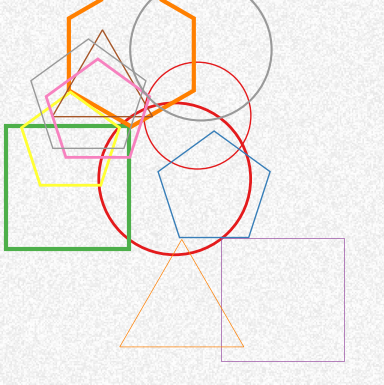[{"shape": "circle", "thickness": 1, "radius": 0.69, "center": [0.513, 0.7]}, {"shape": "circle", "thickness": 2, "radius": 0.99, "center": [0.454, 0.536]}, {"shape": "pentagon", "thickness": 1, "radius": 0.76, "center": [0.556, 0.507]}, {"shape": "square", "thickness": 3, "radius": 0.8, "center": [0.175, 0.512]}, {"shape": "square", "thickness": 0.5, "radius": 0.8, "center": [0.733, 0.221]}, {"shape": "triangle", "thickness": 0.5, "radius": 0.93, "center": [0.472, 0.192]}, {"shape": "hexagon", "thickness": 3, "radius": 0.94, "center": [0.341, 0.859]}, {"shape": "pentagon", "thickness": 2, "radius": 0.67, "center": [0.183, 0.627]}, {"shape": "triangle", "thickness": 1, "radius": 0.75, "center": [0.266, 0.772]}, {"shape": "pentagon", "thickness": 2, "radius": 0.71, "center": [0.254, 0.706]}, {"shape": "circle", "thickness": 1.5, "radius": 0.92, "center": [0.522, 0.871]}, {"shape": "pentagon", "thickness": 1, "radius": 0.78, "center": [0.23, 0.742]}]